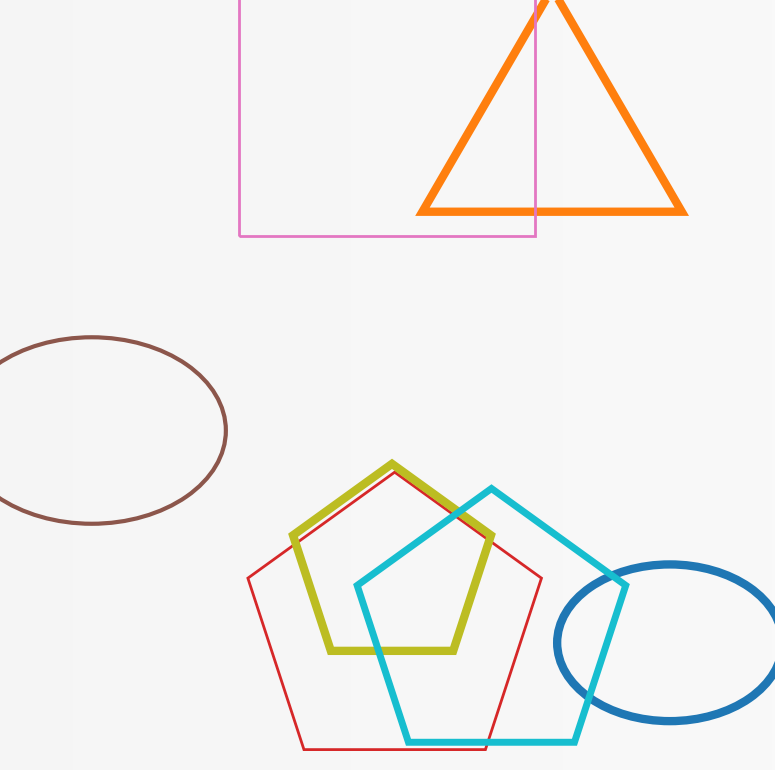[{"shape": "oval", "thickness": 3, "radius": 0.73, "center": [0.864, 0.165]}, {"shape": "triangle", "thickness": 3, "radius": 0.97, "center": [0.712, 0.822]}, {"shape": "pentagon", "thickness": 1, "radius": 1.0, "center": [0.509, 0.188]}, {"shape": "oval", "thickness": 1.5, "radius": 0.86, "center": [0.118, 0.441]}, {"shape": "square", "thickness": 1, "radius": 0.95, "center": [0.5, 0.885]}, {"shape": "pentagon", "thickness": 3, "radius": 0.67, "center": [0.506, 0.263]}, {"shape": "pentagon", "thickness": 2.5, "radius": 0.91, "center": [0.634, 0.183]}]